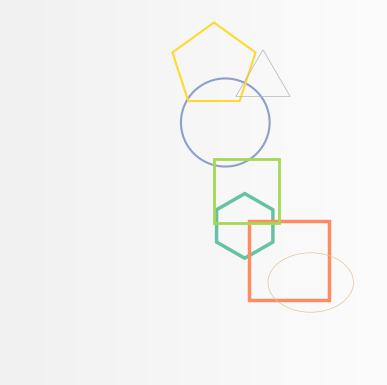[{"shape": "hexagon", "thickness": 2.5, "radius": 0.42, "center": [0.632, 0.413]}, {"shape": "square", "thickness": 2.5, "radius": 0.52, "center": [0.746, 0.324]}, {"shape": "circle", "thickness": 1.5, "radius": 0.57, "center": [0.581, 0.682]}, {"shape": "square", "thickness": 2, "radius": 0.42, "center": [0.637, 0.504]}, {"shape": "pentagon", "thickness": 1.5, "radius": 0.56, "center": [0.552, 0.829]}, {"shape": "oval", "thickness": 0.5, "radius": 0.55, "center": [0.802, 0.266]}, {"shape": "triangle", "thickness": 0.5, "radius": 0.4, "center": [0.679, 0.79]}]